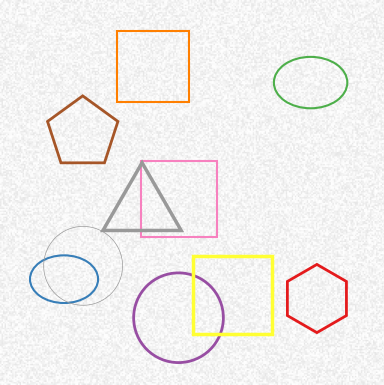[{"shape": "hexagon", "thickness": 2, "radius": 0.44, "center": [0.823, 0.225]}, {"shape": "oval", "thickness": 1.5, "radius": 0.44, "center": [0.166, 0.275]}, {"shape": "oval", "thickness": 1.5, "radius": 0.48, "center": [0.807, 0.786]}, {"shape": "circle", "thickness": 2, "radius": 0.58, "center": [0.464, 0.175]}, {"shape": "square", "thickness": 1.5, "radius": 0.46, "center": [0.397, 0.827]}, {"shape": "square", "thickness": 2.5, "radius": 0.51, "center": [0.604, 0.234]}, {"shape": "pentagon", "thickness": 2, "radius": 0.48, "center": [0.215, 0.655]}, {"shape": "square", "thickness": 1.5, "radius": 0.5, "center": [0.465, 0.484]}, {"shape": "triangle", "thickness": 2.5, "radius": 0.59, "center": [0.369, 0.46]}, {"shape": "circle", "thickness": 0.5, "radius": 0.51, "center": [0.216, 0.31]}]